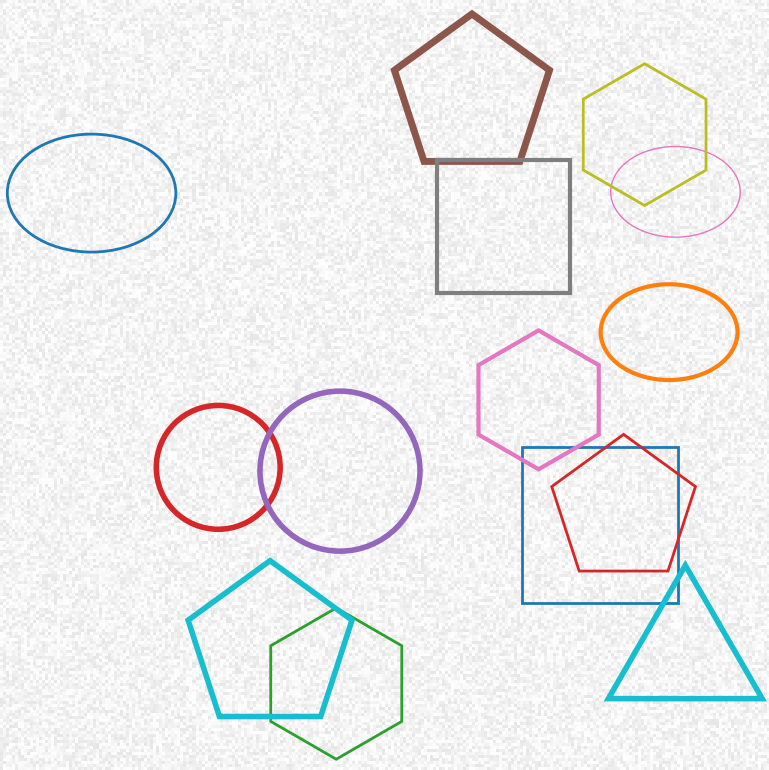[{"shape": "oval", "thickness": 1, "radius": 0.55, "center": [0.119, 0.749]}, {"shape": "square", "thickness": 1, "radius": 0.51, "center": [0.779, 0.318]}, {"shape": "oval", "thickness": 1.5, "radius": 0.44, "center": [0.869, 0.569]}, {"shape": "hexagon", "thickness": 1, "radius": 0.49, "center": [0.437, 0.112]}, {"shape": "circle", "thickness": 2, "radius": 0.4, "center": [0.283, 0.393]}, {"shape": "pentagon", "thickness": 1, "radius": 0.49, "center": [0.81, 0.338]}, {"shape": "circle", "thickness": 2, "radius": 0.52, "center": [0.442, 0.388]}, {"shape": "pentagon", "thickness": 2.5, "radius": 0.53, "center": [0.613, 0.876]}, {"shape": "oval", "thickness": 0.5, "radius": 0.42, "center": [0.877, 0.751]}, {"shape": "hexagon", "thickness": 1.5, "radius": 0.45, "center": [0.699, 0.481]}, {"shape": "square", "thickness": 1.5, "radius": 0.43, "center": [0.654, 0.706]}, {"shape": "hexagon", "thickness": 1, "radius": 0.46, "center": [0.837, 0.825]}, {"shape": "triangle", "thickness": 2, "radius": 0.58, "center": [0.89, 0.15]}, {"shape": "pentagon", "thickness": 2, "radius": 0.56, "center": [0.351, 0.16]}]